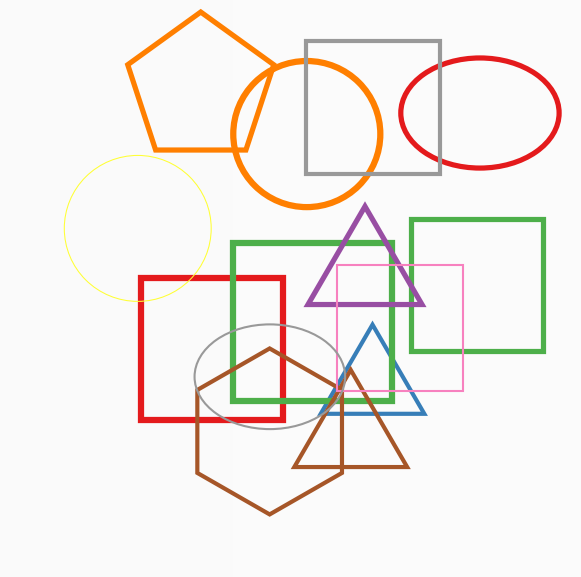[{"shape": "square", "thickness": 3, "radius": 0.61, "center": [0.365, 0.395]}, {"shape": "oval", "thickness": 2.5, "radius": 0.68, "center": [0.826, 0.803]}, {"shape": "triangle", "thickness": 2, "radius": 0.51, "center": [0.641, 0.334]}, {"shape": "square", "thickness": 2.5, "radius": 0.57, "center": [0.82, 0.506]}, {"shape": "square", "thickness": 3, "radius": 0.68, "center": [0.538, 0.441]}, {"shape": "triangle", "thickness": 2.5, "radius": 0.57, "center": [0.628, 0.528]}, {"shape": "pentagon", "thickness": 2.5, "radius": 0.66, "center": [0.345, 0.846]}, {"shape": "circle", "thickness": 3, "radius": 0.63, "center": [0.528, 0.767]}, {"shape": "circle", "thickness": 0.5, "radius": 0.63, "center": [0.237, 0.604]}, {"shape": "hexagon", "thickness": 2, "radius": 0.72, "center": [0.464, 0.252]}, {"shape": "triangle", "thickness": 2, "radius": 0.56, "center": [0.603, 0.246]}, {"shape": "square", "thickness": 1, "radius": 0.54, "center": [0.688, 0.431]}, {"shape": "oval", "thickness": 1, "radius": 0.65, "center": [0.464, 0.347]}, {"shape": "square", "thickness": 2, "radius": 0.58, "center": [0.641, 0.813]}]